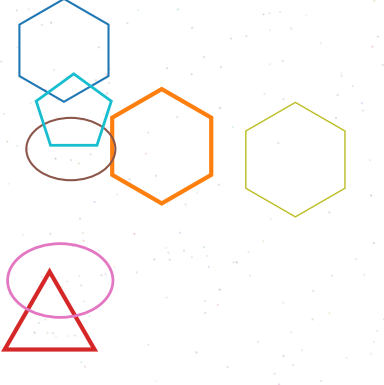[{"shape": "hexagon", "thickness": 1.5, "radius": 0.67, "center": [0.166, 0.869]}, {"shape": "hexagon", "thickness": 3, "radius": 0.74, "center": [0.42, 0.62]}, {"shape": "triangle", "thickness": 3, "radius": 0.67, "center": [0.129, 0.16]}, {"shape": "oval", "thickness": 1.5, "radius": 0.58, "center": [0.184, 0.613]}, {"shape": "oval", "thickness": 2, "radius": 0.68, "center": [0.157, 0.271]}, {"shape": "hexagon", "thickness": 1, "radius": 0.74, "center": [0.767, 0.585]}, {"shape": "pentagon", "thickness": 2, "radius": 0.51, "center": [0.192, 0.706]}]